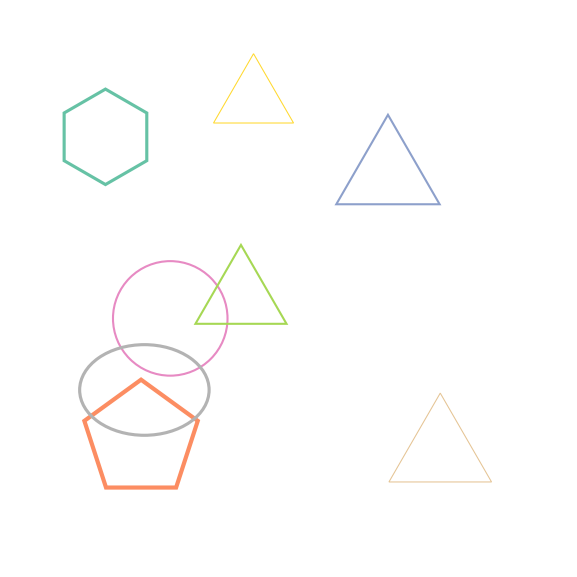[{"shape": "hexagon", "thickness": 1.5, "radius": 0.41, "center": [0.183, 0.762]}, {"shape": "pentagon", "thickness": 2, "radius": 0.52, "center": [0.244, 0.238]}, {"shape": "triangle", "thickness": 1, "radius": 0.52, "center": [0.672, 0.697]}, {"shape": "circle", "thickness": 1, "radius": 0.5, "center": [0.295, 0.448]}, {"shape": "triangle", "thickness": 1, "radius": 0.46, "center": [0.417, 0.484]}, {"shape": "triangle", "thickness": 0.5, "radius": 0.4, "center": [0.439, 0.826]}, {"shape": "triangle", "thickness": 0.5, "radius": 0.51, "center": [0.762, 0.216]}, {"shape": "oval", "thickness": 1.5, "radius": 0.56, "center": [0.25, 0.324]}]